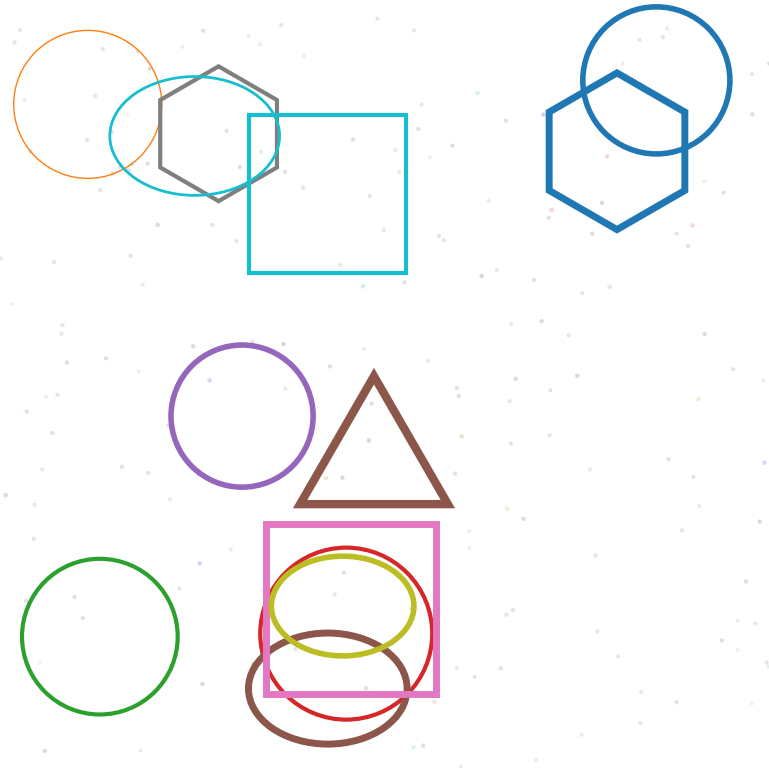[{"shape": "circle", "thickness": 2, "radius": 0.48, "center": [0.852, 0.896]}, {"shape": "hexagon", "thickness": 2.5, "radius": 0.51, "center": [0.801, 0.804]}, {"shape": "circle", "thickness": 0.5, "radius": 0.48, "center": [0.114, 0.864]}, {"shape": "circle", "thickness": 1.5, "radius": 0.51, "center": [0.13, 0.173]}, {"shape": "circle", "thickness": 1.5, "radius": 0.56, "center": [0.45, 0.177]}, {"shape": "circle", "thickness": 2, "radius": 0.46, "center": [0.314, 0.46]}, {"shape": "triangle", "thickness": 3, "radius": 0.55, "center": [0.486, 0.401]}, {"shape": "oval", "thickness": 2.5, "radius": 0.52, "center": [0.426, 0.106]}, {"shape": "square", "thickness": 2.5, "radius": 0.55, "center": [0.456, 0.209]}, {"shape": "hexagon", "thickness": 1.5, "radius": 0.44, "center": [0.284, 0.826]}, {"shape": "oval", "thickness": 2, "radius": 0.46, "center": [0.445, 0.213]}, {"shape": "square", "thickness": 1.5, "radius": 0.51, "center": [0.425, 0.748]}, {"shape": "oval", "thickness": 1, "radius": 0.55, "center": [0.253, 0.823]}]